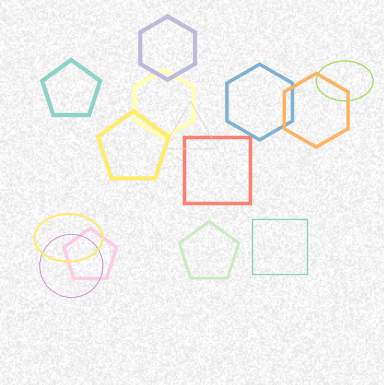[{"shape": "pentagon", "thickness": 3, "radius": 0.4, "center": [0.185, 0.765]}, {"shape": "square", "thickness": 1, "radius": 0.36, "center": [0.726, 0.36]}, {"shape": "hexagon", "thickness": 3, "radius": 0.44, "center": [0.426, 0.731]}, {"shape": "hexagon", "thickness": 3, "radius": 0.41, "center": [0.435, 0.875]}, {"shape": "square", "thickness": 2.5, "radius": 0.43, "center": [0.564, 0.559]}, {"shape": "hexagon", "thickness": 2.5, "radius": 0.49, "center": [0.674, 0.735]}, {"shape": "hexagon", "thickness": 2.5, "radius": 0.48, "center": [0.821, 0.714]}, {"shape": "oval", "thickness": 1, "radius": 0.37, "center": [0.895, 0.79]}, {"shape": "pentagon", "thickness": 2.5, "radius": 0.36, "center": [0.234, 0.335]}, {"shape": "triangle", "thickness": 0.5, "radius": 0.41, "center": [0.495, 0.655]}, {"shape": "circle", "thickness": 0.5, "radius": 0.41, "center": [0.185, 0.309]}, {"shape": "pentagon", "thickness": 2, "radius": 0.41, "center": [0.543, 0.343]}, {"shape": "pentagon", "thickness": 3, "radius": 0.48, "center": [0.346, 0.615]}, {"shape": "oval", "thickness": 1.5, "radius": 0.44, "center": [0.178, 0.382]}]